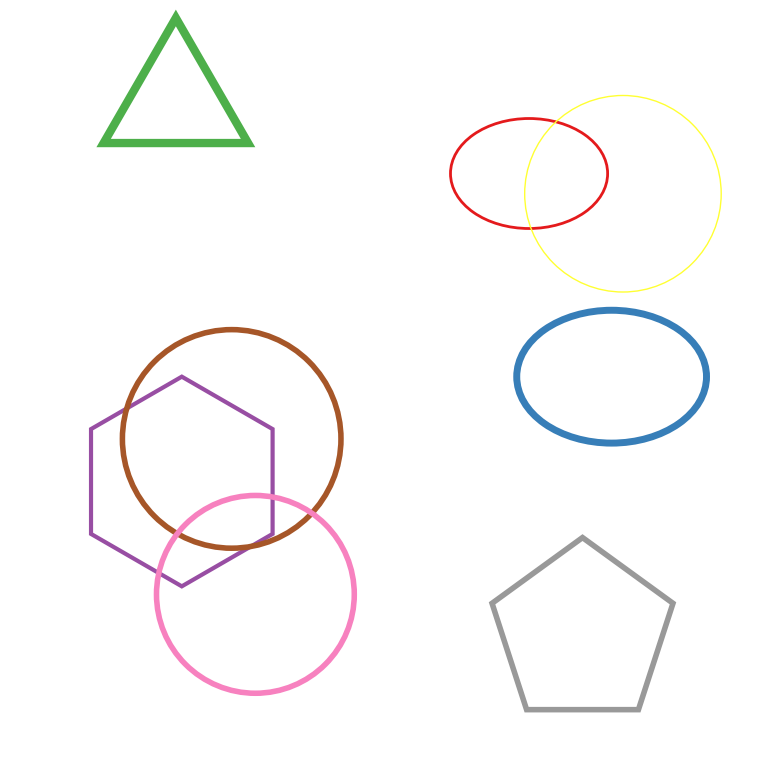[{"shape": "oval", "thickness": 1, "radius": 0.51, "center": [0.687, 0.775]}, {"shape": "oval", "thickness": 2.5, "radius": 0.62, "center": [0.794, 0.511]}, {"shape": "triangle", "thickness": 3, "radius": 0.54, "center": [0.228, 0.868]}, {"shape": "hexagon", "thickness": 1.5, "radius": 0.68, "center": [0.236, 0.375]}, {"shape": "circle", "thickness": 0.5, "radius": 0.64, "center": [0.809, 0.748]}, {"shape": "circle", "thickness": 2, "radius": 0.71, "center": [0.301, 0.43]}, {"shape": "circle", "thickness": 2, "radius": 0.64, "center": [0.332, 0.228]}, {"shape": "pentagon", "thickness": 2, "radius": 0.62, "center": [0.757, 0.178]}]